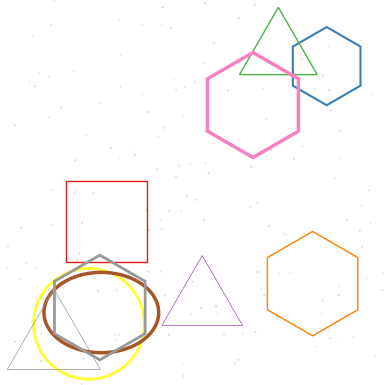[{"shape": "square", "thickness": 1, "radius": 0.53, "center": [0.277, 0.423]}, {"shape": "hexagon", "thickness": 1.5, "radius": 0.51, "center": [0.848, 0.828]}, {"shape": "triangle", "thickness": 1, "radius": 0.58, "center": [0.723, 0.864]}, {"shape": "triangle", "thickness": 0.5, "radius": 0.61, "center": [0.525, 0.215]}, {"shape": "hexagon", "thickness": 1, "radius": 0.68, "center": [0.812, 0.263]}, {"shape": "circle", "thickness": 2, "radius": 0.72, "center": [0.231, 0.159]}, {"shape": "oval", "thickness": 2.5, "radius": 0.74, "center": [0.263, 0.188]}, {"shape": "hexagon", "thickness": 2.5, "radius": 0.68, "center": [0.657, 0.727]}, {"shape": "triangle", "thickness": 0.5, "radius": 0.7, "center": [0.14, 0.11]}, {"shape": "hexagon", "thickness": 2, "radius": 0.68, "center": [0.259, 0.201]}]